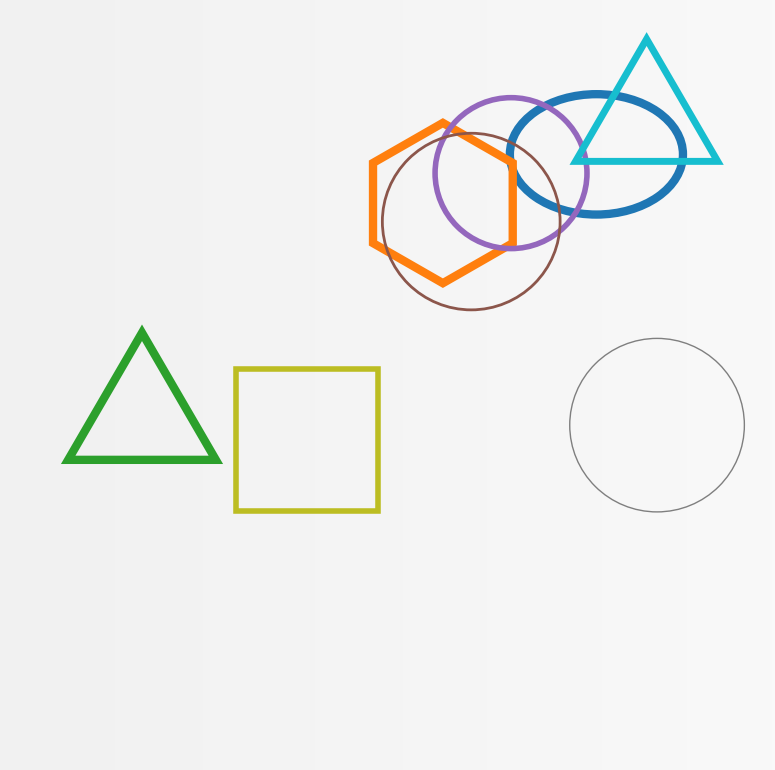[{"shape": "oval", "thickness": 3, "radius": 0.56, "center": [0.77, 0.8]}, {"shape": "hexagon", "thickness": 3, "radius": 0.52, "center": [0.571, 0.736]}, {"shape": "triangle", "thickness": 3, "radius": 0.55, "center": [0.183, 0.458]}, {"shape": "circle", "thickness": 2, "radius": 0.49, "center": [0.659, 0.775]}, {"shape": "circle", "thickness": 1, "radius": 0.57, "center": [0.608, 0.712]}, {"shape": "circle", "thickness": 0.5, "radius": 0.56, "center": [0.848, 0.448]}, {"shape": "square", "thickness": 2, "radius": 0.46, "center": [0.396, 0.428]}, {"shape": "triangle", "thickness": 2.5, "radius": 0.53, "center": [0.834, 0.843]}]